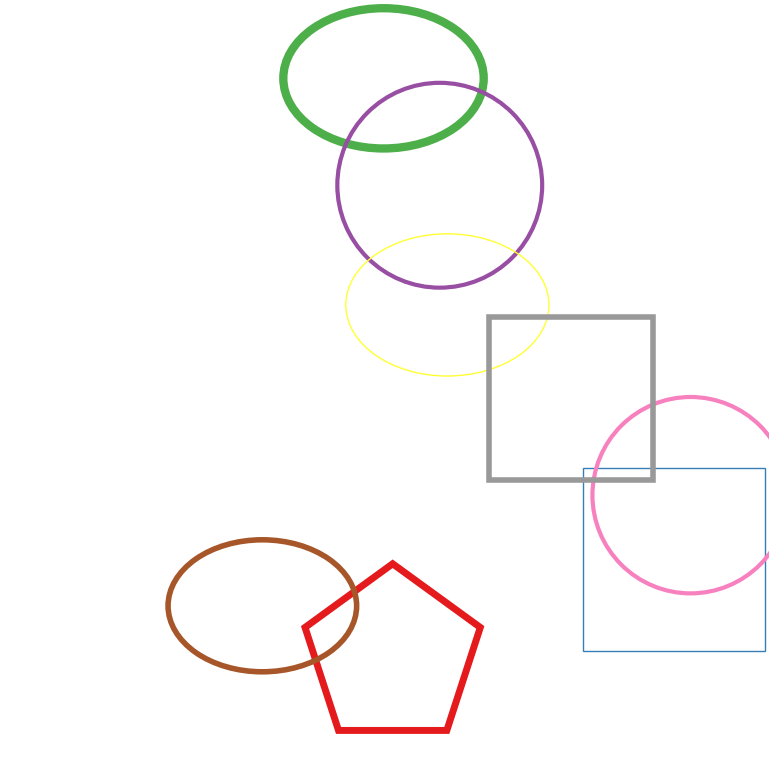[{"shape": "pentagon", "thickness": 2.5, "radius": 0.6, "center": [0.51, 0.148]}, {"shape": "square", "thickness": 0.5, "radius": 0.59, "center": [0.875, 0.273]}, {"shape": "oval", "thickness": 3, "radius": 0.65, "center": [0.498, 0.898]}, {"shape": "circle", "thickness": 1.5, "radius": 0.67, "center": [0.571, 0.759]}, {"shape": "oval", "thickness": 0.5, "radius": 0.66, "center": [0.581, 0.604]}, {"shape": "oval", "thickness": 2, "radius": 0.61, "center": [0.341, 0.213]}, {"shape": "circle", "thickness": 1.5, "radius": 0.64, "center": [0.897, 0.357]}, {"shape": "square", "thickness": 2, "radius": 0.53, "center": [0.742, 0.483]}]